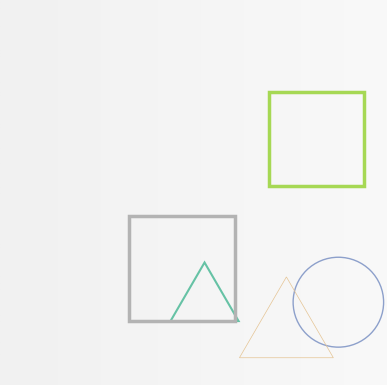[{"shape": "triangle", "thickness": 1.5, "radius": 0.51, "center": [0.528, 0.217]}, {"shape": "circle", "thickness": 1, "radius": 0.58, "center": [0.873, 0.215]}, {"shape": "square", "thickness": 2.5, "radius": 0.61, "center": [0.817, 0.638]}, {"shape": "triangle", "thickness": 0.5, "radius": 0.7, "center": [0.739, 0.141]}, {"shape": "square", "thickness": 2.5, "radius": 0.68, "center": [0.469, 0.302]}]